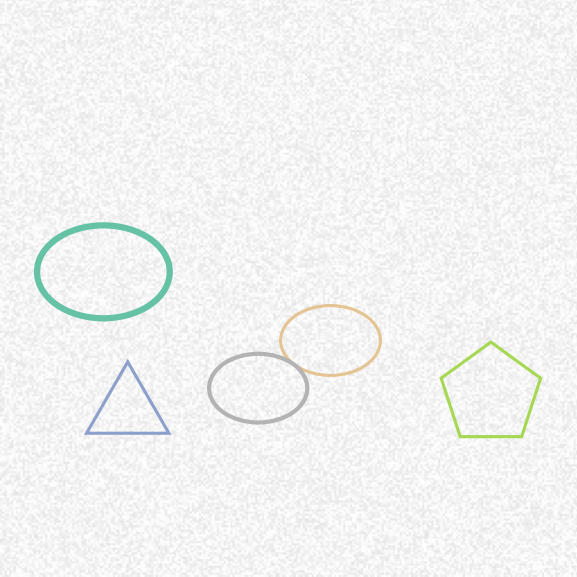[{"shape": "oval", "thickness": 3, "radius": 0.57, "center": [0.179, 0.528]}, {"shape": "triangle", "thickness": 1.5, "radius": 0.41, "center": [0.221, 0.29]}, {"shape": "pentagon", "thickness": 1.5, "radius": 0.45, "center": [0.85, 0.316]}, {"shape": "oval", "thickness": 1.5, "radius": 0.43, "center": [0.572, 0.41]}, {"shape": "oval", "thickness": 2, "radius": 0.43, "center": [0.447, 0.327]}]